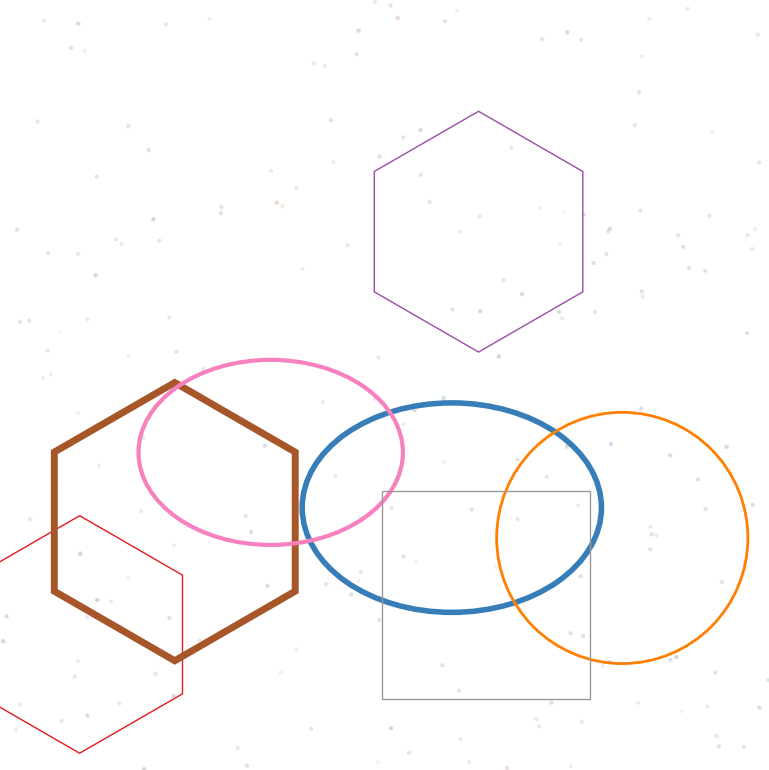[{"shape": "hexagon", "thickness": 0.5, "radius": 0.77, "center": [0.103, 0.176]}, {"shape": "oval", "thickness": 2, "radius": 0.97, "center": [0.587, 0.341]}, {"shape": "hexagon", "thickness": 0.5, "radius": 0.78, "center": [0.622, 0.699]}, {"shape": "circle", "thickness": 1, "radius": 0.82, "center": [0.808, 0.301]}, {"shape": "hexagon", "thickness": 2.5, "radius": 0.9, "center": [0.227, 0.323]}, {"shape": "oval", "thickness": 1.5, "radius": 0.86, "center": [0.352, 0.412]}, {"shape": "square", "thickness": 0.5, "radius": 0.68, "center": [0.631, 0.227]}]